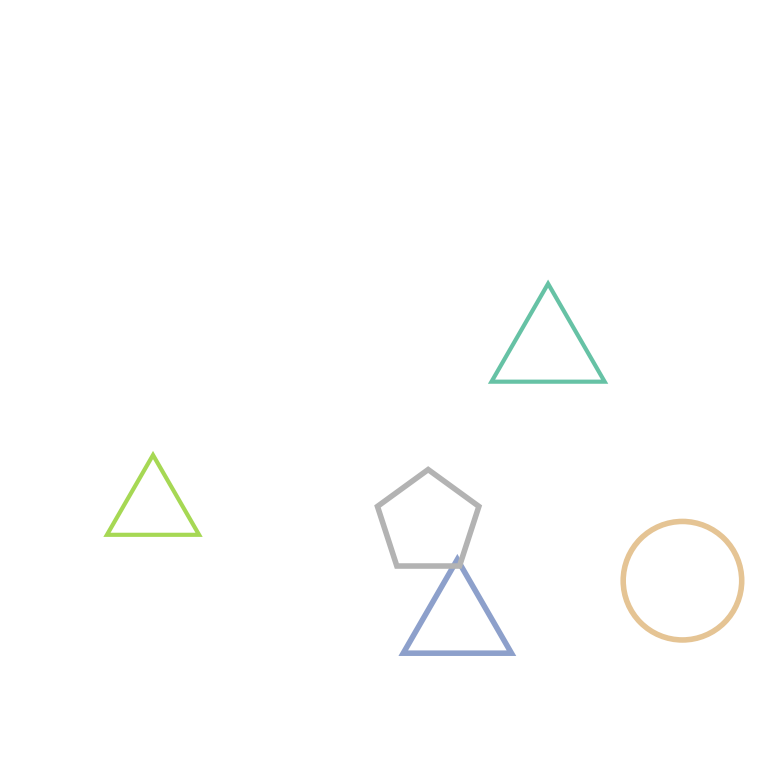[{"shape": "triangle", "thickness": 1.5, "radius": 0.42, "center": [0.712, 0.547]}, {"shape": "triangle", "thickness": 2, "radius": 0.41, "center": [0.594, 0.192]}, {"shape": "triangle", "thickness": 1.5, "radius": 0.35, "center": [0.199, 0.34]}, {"shape": "circle", "thickness": 2, "radius": 0.38, "center": [0.886, 0.246]}, {"shape": "pentagon", "thickness": 2, "radius": 0.35, "center": [0.556, 0.321]}]